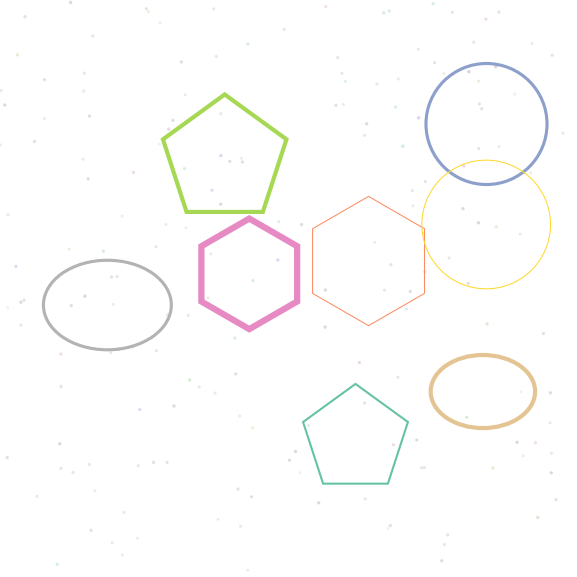[{"shape": "pentagon", "thickness": 1, "radius": 0.48, "center": [0.616, 0.239]}, {"shape": "hexagon", "thickness": 0.5, "radius": 0.56, "center": [0.638, 0.547]}, {"shape": "circle", "thickness": 1.5, "radius": 0.52, "center": [0.842, 0.784]}, {"shape": "hexagon", "thickness": 3, "radius": 0.48, "center": [0.432, 0.525]}, {"shape": "pentagon", "thickness": 2, "radius": 0.56, "center": [0.389, 0.723]}, {"shape": "circle", "thickness": 0.5, "radius": 0.56, "center": [0.842, 0.61]}, {"shape": "oval", "thickness": 2, "radius": 0.45, "center": [0.836, 0.321]}, {"shape": "oval", "thickness": 1.5, "radius": 0.55, "center": [0.186, 0.471]}]